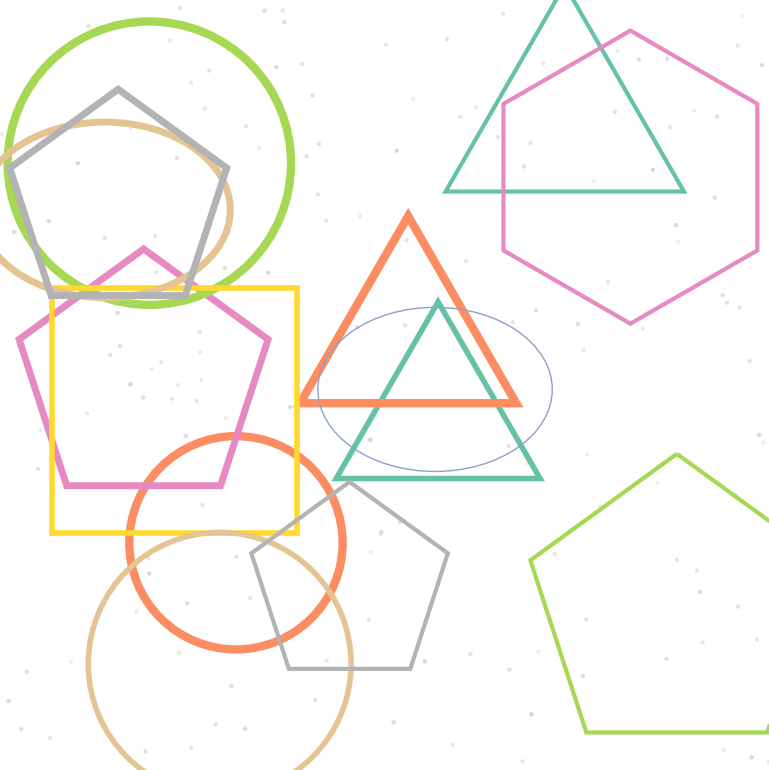[{"shape": "triangle", "thickness": 1.5, "radius": 0.89, "center": [0.733, 0.841]}, {"shape": "triangle", "thickness": 2, "radius": 0.76, "center": [0.569, 0.455]}, {"shape": "triangle", "thickness": 3, "radius": 0.81, "center": [0.53, 0.557]}, {"shape": "circle", "thickness": 3, "radius": 0.69, "center": [0.306, 0.295]}, {"shape": "oval", "thickness": 0.5, "radius": 0.76, "center": [0.565, 0.494]}, {"shape": "pentagon", "thickness": 2.5, "radius": 0.85, "center": [0.186, 0.507]}, {"shape": "hexagon", "thickness": 1.5, "radius": 0.95, "center": [0.819, 0.77]}, {"shape": "pentagon", "thickness": 1.5, "radius": 1.0, "center": [0.879, 0.211]}, {"shape": "circle", "thickness": 3, "radius": 0.92, "center": [0.194, 0.788]}, {"shape": "square", "thickness": 2, "radius": 0.79, "center": [0.226, 0.467]}, {"shape": "oval", "thickness": 2.5, "radius": 0.81, "center": [0.136, 0.727]}, {"shape": "circle", "thickness": 2, "radius": 0.85, "center": [0.285, 0.138]}, {"shape": "pentagon", "thickness": 1.5, "radius": 0.67, "center": [0.454, 0.24]}, {"shape": "pentagon", "thickness": 2.5, "radius": 0.74, "center": [0.154, 0.736]}]